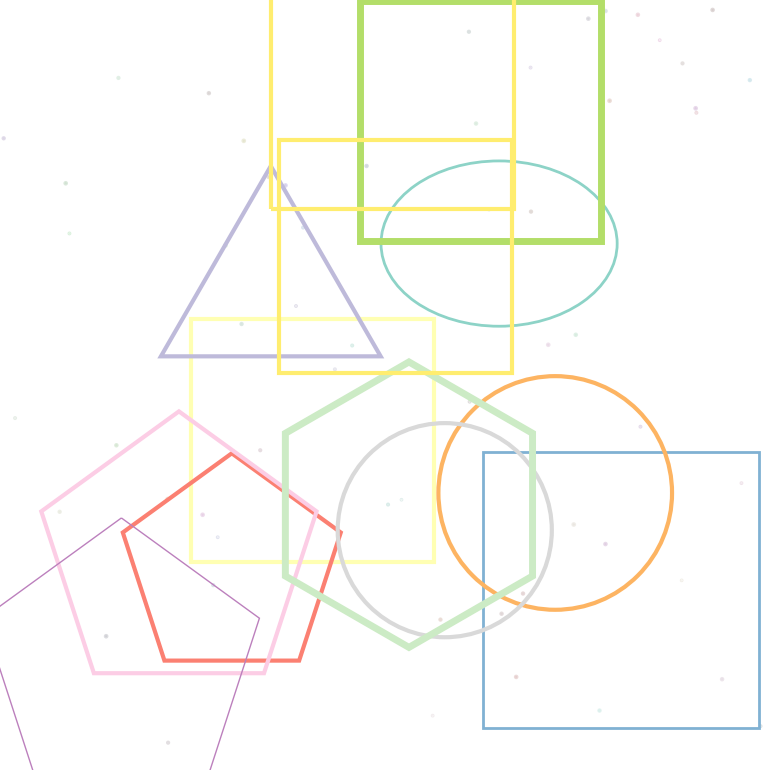[{"shape": "oval", "thickness": 1, "radius": 0.77, "center": [0.648, 0.684]}, {"shape": "square", "thickness": 1.5, "radius": 0.79, "center": [0.405, 0.428]}, {"shape": "triangle", "thickness": 1.5, "radius": 0.82, "center": [0.352, 0.62]}, {"shape": "pentagon", "thickness": 1.5, "radius": 0.74, "center": [0.301, 0.262]}, {"shape": "square", "thickness": 1, "radius": 0.9, "center": [0.807, 0.233]}, {"shape": "circle", "thickness": 1.5, "radius": 0.76, "center": [0.721, 0.36]}, {"shape": "square", "thickness": 2.5, "radius": 0.78, "center": [0.624, 0.843]}, {"shape": "pentagon", "thickness": 1.5, "radius": 0.94, "center": [0.232, 0.278]}, {"shape": "circle", "thickness": 1.5, "radius": 0.7, "center": [0.578, 0.311]}, {"shape": "pentagon", "thickness": 0.5, "radius": 0.94, "center": [0.158, 0.139]}, {"shape": "hexagon", "thickness": 2.5, "radius": 0.93, "center": [0.531, 0.345]}, {"shape": "square", "thickness": 1.5, "radius": 0.76, "center": [0.513, 0.667]}, {"shape": "square", "thickness": 1.5, "radius": 0.79, "center": [0.509, 0.887]}]